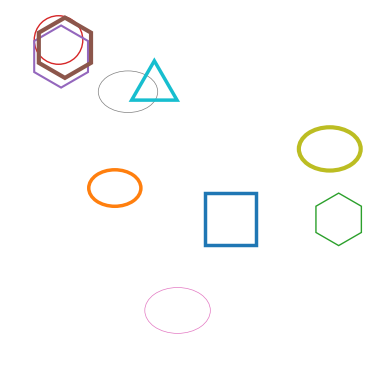[{"shape": "square", "thickness": 2.5, "radius": 0.33, "center": [0.6, 0.431]}, {"shape": "oval", "thickness": 2.5, "radius": 0.34, "center": [0.298, 0.512]}, {"shape": "hexagon", "thickness": 1, "radius": 0.34, "center": [0.88, 0.43]}, {"shape": "circle", "thickness": 1, "radius": 0.32, "center": [0.152, 0.896]}, {"shape": "hexagon", "thickness": 1.5, "radius": 0.4, "center": [0.159, 0.853]}, {"shape": "hexagon", "thickness": 3, "radius": 0.39, "center": [0.169, 0.876]}, {"shape": "oval", "thickness": 0.5, "radius": 0.43, "center": [0.461, 0.194]}, {"shape": "oval", "thickness": 0.5, "radius": 0.39, "center": [0.332, 0.762]}, {"shape": "oval", "thickness": 3, "radius": 0.4, "center": [0.857, 0.613]}, {"shape": "triangle", "thickness": 2.5, "radius": 0.34, "center": [0.401, 0.774]}]